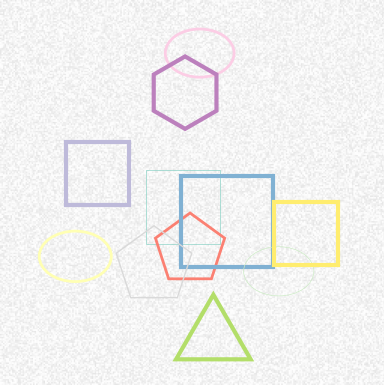[{"shape": "square", "thickness": 0.5, "radius": 0.48, "center": [0.476, 0.463]}, {"shape": "oval", "thickness": 2, "radius": 0.47, "center": [0.195, 0.334]}, {"shape": "square", "thickness": 3, "radius": 0.41, "center": [0.252, 0.549]}, {"shape": "pentagon", "thickness": 2, "radius": 0.47, "center": [0.494, 0.352]}, {"shape": "square", "thickness": 3, "radius": 0.6, "center": [0.589, 0.425]}, {"shape": "triangle", "thickness": 3, "radius": 0.56, "center": [0.554, 0.123]}, {"shape": "oval", "thickness": 2, "radius": 0.45, "center": [0.519, 0.862]}, {"shape": "pentagon", "thickness": 1, "radius": 0.52, "center": [0.4, 0.31]}, {"shape": "hexagon", "thickness": 3, "radius": 0.47, "center": [0.481, 0.759]}, {"shape": "oval", "thickness": 0.5, "radius": 0.46, "center": [0.724, 0.295]}, {"shape": "square", "thickness": 3, "radius": 0.41, "center": [0.796, 0.393]}]